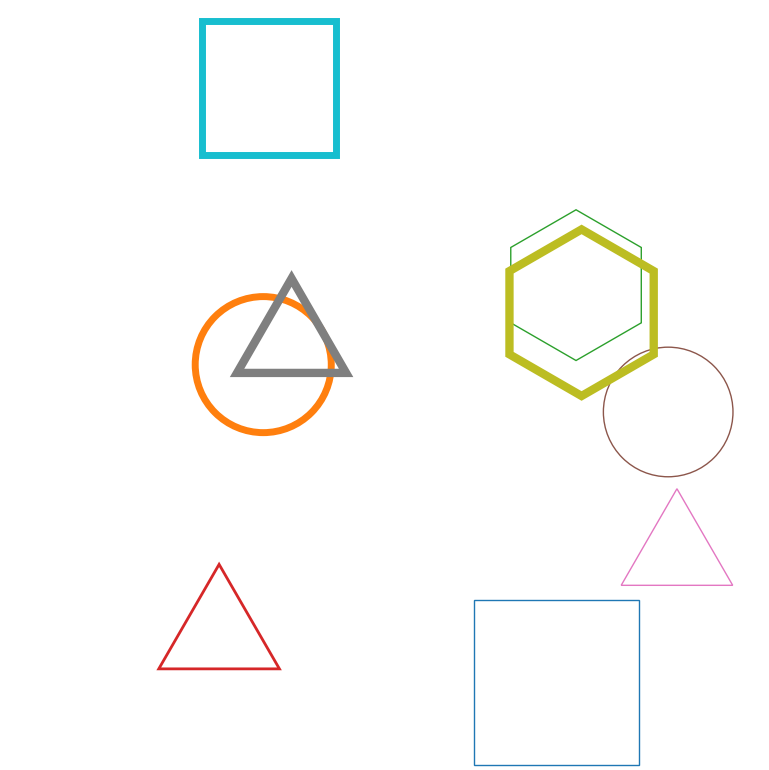[{"shape": "square", "thickness": 0.5, "radius": 0.54, "center": [0.723, 0.114]}, {"shape": "circle", "thickness": 2.5, "radius": 0.44, "center": [0.342, 0.526]}, {"shape": "hexagon", "thickness": 0.5, "radius": 0.49, "center": [0.748, 0.63]}, {"shape": "triangle", "thickness": 1, "radius": 0.45, "center": [0.285, 0.177]}, {"shape": "circle", "thickness": 0.5, "radius": 0.42, "center": [0.868, 0.465]}, {"shape": "triangle", "thickness": 0.5, "radius": 0.42, "center": [0.879, 0.282]}, {"shape": "triangle", "thickness": 3, "radius": 0.41, "center": [0.379, 0.557]}, {"shape": "hexagon", "thickness": 3, "radius": 0.54, "center": [0.755, 0.594]}, {"shape": "square", "thickness": 2.5, "radius": 0.43, "center": [0.349, 0.886]}]